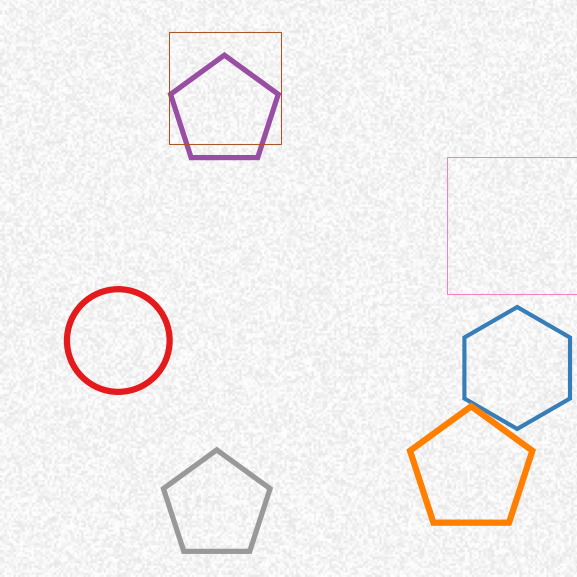[{"shape": "circle", "thickness": 3, "radius": 0.44, "center": [0.205, 0.409]}, {"shape": "hexagon", "thickness": 2, "radius": 0.53, "center": [0.896, 0.362]}, {"shape": "pentagon", "thickness": 2.5, "radius": 0.49, "center": [0.389, 0.806]}, {"shape": "pentagon", "thickness": 3, "radius": 0.56, "center": [0.816, 0.184]}, {"shape": "square", "thickness": 0.5, "radius": 0.49, "center": [0.39, 0.847]}, {"shape": "square", "thickness": 0.5, "radius": 0.59, "center": [0.892, 0.609]}, {"shape": "pentagon", "thickness": 2.5, "radius": 0.49, "center": [0.375, 0.123]}]